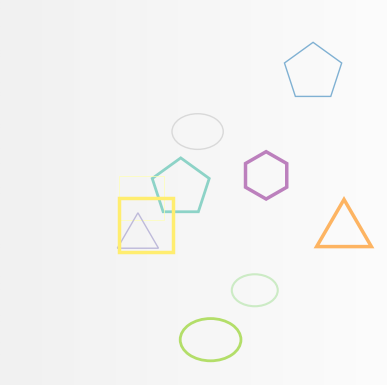[{"shape": "pentagon", "thickness": 2, "radius": 0.39, "center": [0.466, 0.513]}, {"shape": "square", "thickness": 0.5, "radius": 0.29, "center": [0.365, 0.485]}, {"shape": "triangle", "thickness": 1, "radius": 0.31, "center": [0.356, 0.386]}, {"shape": "pentagon", "thickness": 1, "radius": 0.39, "center": [0.808, 0.812]}, {"shape": "triangle", "thickness": 2.5, "radius": 0.41, "center": [0.888, 0.4]}, {"shape": "oval", "thickness": 2, "radius": 0.39, "center": [0.543, 0.118]}, {"shape": "oval", "thickness": 1, "radius": 0.33, "center": [0.51, 0.658]}, {"shape": "hexagon", "thickness": 2.5, "radius": 0.31, "center": [0.687, 0.545]}, {"shape": "oval", "thickness": 1.5, "radius": 0.3, "center": [0.657, 0.246]}, {"shape": "square", "thickness": 2.5, "radius": 0.35, "center": [0.377, 0.415]}]